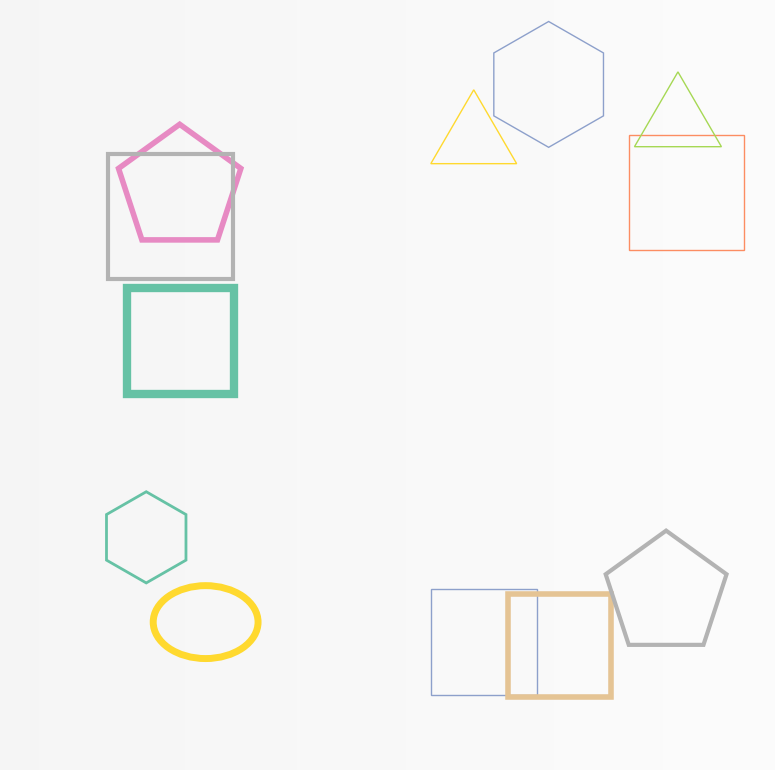[{"shape": "square", "thickness": 3, "radius": 0.34, "center": [0.233, 0.557]}, {"shape": "hexagon", "thickness": 1, "radius": 0.3, "center": [0.189, 0.302]}, {"shape": "square", "thickness": 0.5, "radius": 0.37, "center": [0.886, 0.75]}, {"shape": "hexagon", "thickness": 0.5, "radius": 0.41, "center": [0.708, 0.89]}, {"shape": "square", "thickness": 0.5, "radius": 0.34, "center": [0.625, 0.166]}, {"shape": "pentagon", "thickness": 2, "radius": 0.41, "center": [0.232, 0.756]}, {"shape": "triangle", "thickness": 0.5, "radius": 0.32, "center": [0.875, 0.842]}, {"shape": "triangle", "thickness": 0.5, "radius": 0.32, "center": [0.611, 0.819]}, {"shape": "oval", "thickness": 2.5, "radius": 0.34, "center": [0.265, 0.192]}, {"shape": "square", "thickness": 2, "radius": 0.33, "center": [0.722, 0.161]}, {"shape": "pentagon", "thickness": 1.5, "radius": 0.41, "center": [0.86, 0.229]}, {"shape": "square", "thickness": 1.5, "radius": 0.41, "center": [0.22, 0.719]}]